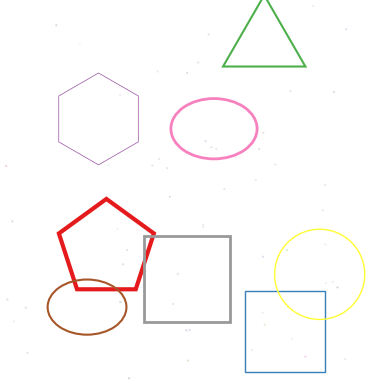[{"shape": "pentagon", "thickness": 3, "radius": 0.65, "center": [0.276, 0.354]}, {"shape": "square", "thickness": 1, "radius": 0.52, "center": [0.741, 0.139]}, {"shape": "triangle", "thickness": 1.5, "radius": 0.62, "center": [0.686, 0.889]}, {"shape": "hexagon", "thickness": 0.5, "radius": 0.6, "center": [0.256, 0.691]}, {"shape": "circle", "thickness": 1, "radius": 0.59, "center": [0.83, 0.287]}, {"shape": "oval", "thickness": 1.5, "radius": 0.51, "center": [0.226, 0.202]}, {"shape": "oval", "thickness": 2, "radius": 0.56, "center": [0.556, 0.666]}, {"shape": "square", "thickness": 2, "radius": 0.56, "center": [0.487, 0.275]}]